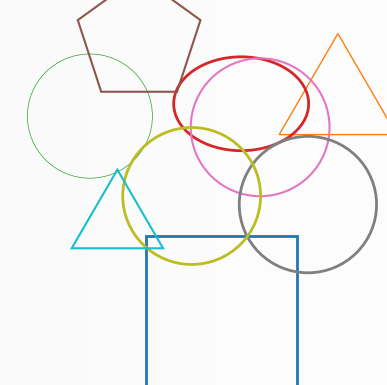[{"shape": "square", "thickness": 2, "radius": 0.98, "center": [0.572, 0.191]}, {"shape": "triangle", "thickness": 1, "radius": 0.87, "center": [0.872, 0.738]}, {"shape": "circle", "thickness": 0.5, "radius": 0.81, "center": [0.232, 0.698]}, {"shape": "oval", "thickness": 2, "radius": 0.87, "center": [0.622, 0.731]}, {"shape": "pentagon", "thickness": 1.5, "radius": 0.83, "center": [0.359, 0.896]}, {"shape": "circle", "thickness": 1.5, "radius": 0.9, "center": [0.671, 0.669]}, {"shape": "circle", "thickness": 2, "radius": 0.89, "center": [0.795, 0.469]}, {"shape": "circle", "thickness": 2, "radius": 0.89, "center": [0.495, 0.491]}, {"shape": "triangle", "thickness": 1.5, "radius": 0.68, "center": [0.303, 0.423]}]